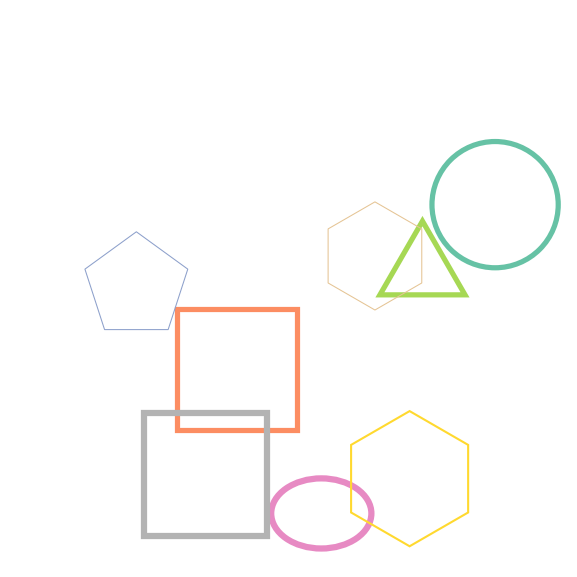[{"shape": "circle", "thickness": 2.5, "radius": 0.55, "center": [0.857, 0.645]}, {"shape": "square", "thickness": 2.5, "radius": 0.52, "center": [0.41, 0.359]}, {"shape": "pentagon", "thickness": 0.5, "radius": 0.47, "center": [0.236, 0.504]}, {"shape": "oval", "thickness": 3, "radius": 0.43, "center": [0.556, 0.11]}, {"shape": "triangle", "thickness": 2.5, "radius": 0.43, "center": [0.732, 0.531]}, {"shape": "hexagon", "thickness": 1, "radius": 0.59, "center": [0.709, 0.17]}, {"shape": "hexagon", "thickness": 0.5, "radius": 0.47, "center": [0.649, 0.556]}, {"shape": "square", "thickness": 3, "radius": 0.53, "center": [0.355, 0.177]}]